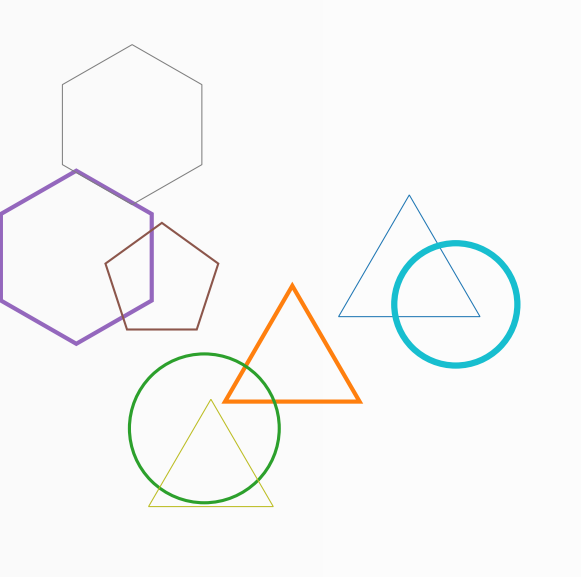[{"shape": "triangle", "thickness": 0.5, "radius": 0.7, "center": [0.704, 0.521]}, {"shape": "triangle", "thickness": 2, "radius": 0.67, "center": [0.503, 0.371]}, {"shape": "circle", "thickness": 1.5, "radius": 0.64, "center": [0.352, 0.257]}, {"shape": "hexagon", "thickness": 2, "radius": 0.75, "center": [0.131, 0.554]}, {"shape": "pentagon", "thickness": 1, "radius": 0.51, "center": [0.278, 0.511]}, {"shape": "hexagon", "thickness": 0.5, "radius": 0.69, "center": [0.227, 0.783]}, {"shape": "triangle", "thickness": 0.5, "radius": 0.62, "center": [0.363, 0.184]}, {"shape": "circle", "thickness": 3, "radius": 0.53, "center": [0.784, 0.472]}]